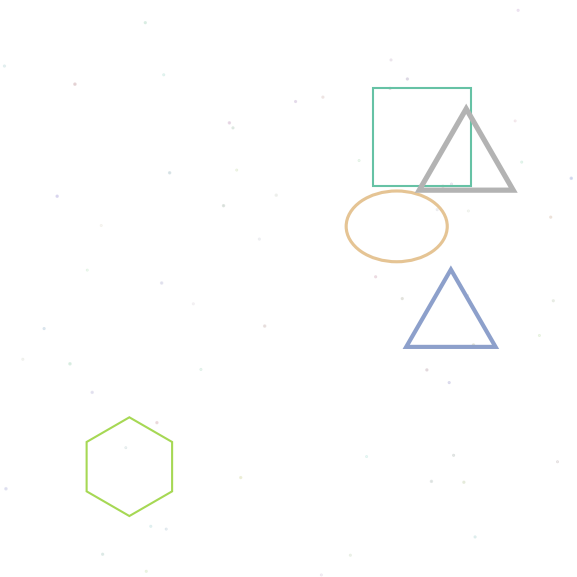[{"shape": "square", "thickness": 1, "radius": 0.42, "center": [0.73, 0.762]}, {"shape": "triangle", "thickness": 2, "radius": 0.45, "center": [0.781, 0.443]}, {"shape": "hexagon", "thickness": 1, "radius": 0.43, "center": [0.224, 0.191]}, {"shape": "oval", "thickness": 1.5, "radius": 0.44, "center": [0.687, 0.607]}, {"shape": "triangle", "thickness": 2.5, "radius": 0.47, "center": [0.807, 0.717]}]